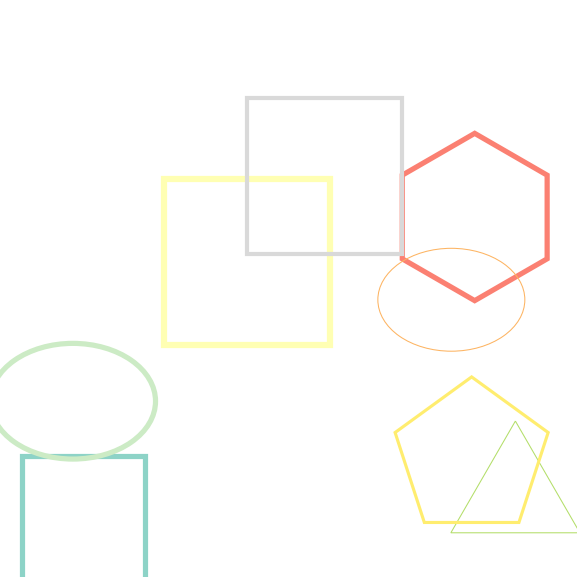[{"shape": "square", "thickness": 2.5, "radius": 0.53, "center": [0.144, 0.102]}, {"shape": "square", "thickness": 3, "radius": 0.72, "center": [0.427, 0.545]}, {"shape": "hexagon", "thickness": 2.5, "radius": 0.72, "center": [0.822, 0.623]}, {"shape": "oval", "thickness": 0.5, "radius": 0.64, "center": [0.782, 0.48]}, {"shape": "triangle", "thickness": 0.5, "radius": 0.64, "center": [0.892, 0.141]}, {"shape": "square", "thickness": 2, "radius": 0.67, "center": [0.562, 0.695]}, {"shape": "oval", "thickness": 2.5, "radius": 0.72, "center": [0.126, 0.304]}, {"shape": "pentagon", "thickness": 1.5, "radius": 0.7, "center": [0.817, 0.207]}]